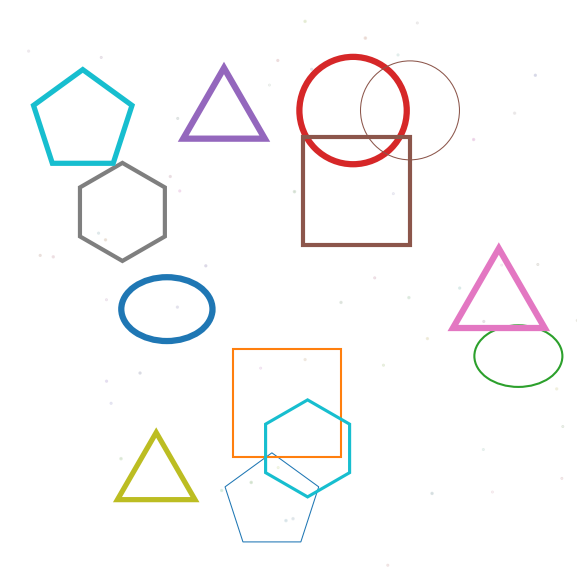[{"shape": "oval", "thickness": 3, "radius": 0.39, "center": [0.289, 0.464]}, {"shape": "pentagon", "thickness": 0.5, "radius": 0.43, "center": [0.471, 0.13]}, {"shape": "square", "thickness": 1, "radius": 0.47, "center": [0.497, 0.301]}, {"shape": "oval", "thickness": 1, "radius": 0.38, "center": [0.898, 0.382]}, {"shape": "circle", "thickness": 3, "radius": 0.46, "center": [0.611, 0.808]}, {"shape": "triangle", "thickness": 3, "radius": 0.41, "center": [0.388, 0.8]}, {"shape": "square", "thickness": 2, "radius": 0.47, "center": [0.617, 0.669]}, {"shape": "circle", "thickness": 0.5, "radius": 0.43, "center": [0.71, 0.808]}, {"shape": "triangle", "thickness": 3, "radius": 0.46, "center": [0.864, 0.477]}, {"shape": "hexagon", "thickness": 2, "radius": 0.42, "center": [0.212, 0.632]}, {"shape": "triangle", "thickness": 2.5, "radius": 0.39, "center": [0.271, 0.173]}, {"shape": "hexagon", "thickness": 1.5, "radius": 0.42, "center": [0.533, 0.223]}, {"shape": "pentagon", "thickness": 2.5, "radius": 0.45, "center": [0.143, 0.789]}]